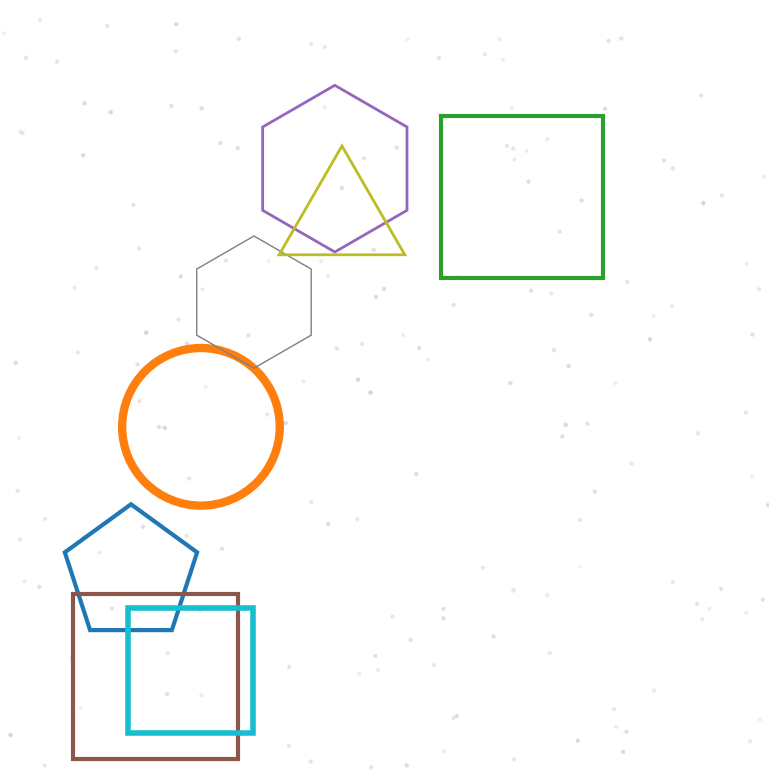[{"shape": "pentagon", "thickness": 1.5, "radius": 0.45, "center": [0.17, 0.255]}, {"shape": "circle", "thickness": 3, "radius": 0.51, "center": [0.261, 0.446]}, {"shape": "square", "thickness": 1.5, "radius": 0.53, "center": [0.677, 0.744]}, {"shape": "hexagon", "thickness": 1, "radius": 0.54, "center": [0.435, 0.781]}, {"shape": "square", "thickness": 1.5, "radius": 0.54, "center": [0.202, 0.121]}, {"shape": "hexagon", "thickness": 0.5, "radius": 0.43, "center": [0.33, 0.608]}, {"shape": "triangle", "thickness": 1, "radius": 0.47, "center": [0.444, 0.716]}, {"shape": "square", "thickness": 2, "radius": 0.41, "center": [0.247, 0.13]}]